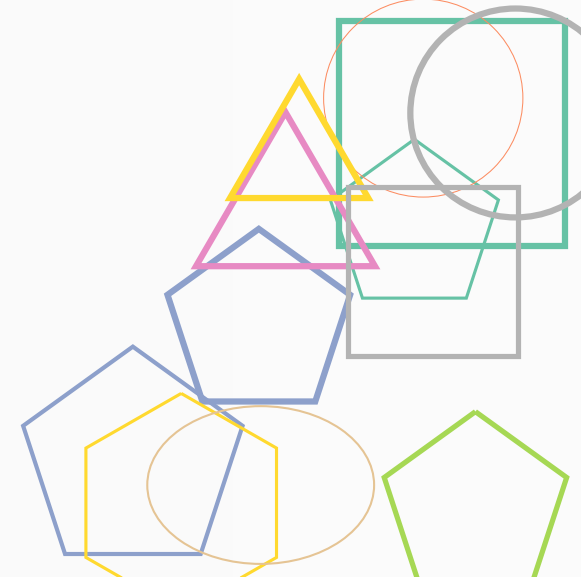[{"shape": "square", "thickness": 3, "radius": 0.97, "center": [0.777, 0.768]}, {"shape": "pentagon", "thickness": 1.5, "radius": 0.76, "center": [0.713, 0.606]}, {"shape": "circle", "thickness": 0.5, "radius": 0.86, "center": [0.728, 0.829]}, {"shape": "pentagon", "thickness": 3, "radius": 0.83, "center": [0.445, 0.438]}, {"shape": "pentagon", "thickness": 2, "radius": 0.99, "center": [0.229, 0.2]}, {"shape": "triangle", "thickness": 3, "radius": 0.89, "center": [0.491, 0.627]}, {"shape": "pentagon", "thickness": 2.5, "radius": 0.83, "center": [0.818, 0.121]}, {"shape": "hexagon", "thickness": 1.5, "radius": 0.95, "center": [0.312, 0.129]}, {"shape": "triangle", "thickness": 3, "radius": 0.69, "center": [0.515, 0.725]}, {"shape": "oval", "thickness": 1, "radius": 0.98, "center": [0.449, 0.159]}, {"shape": "square", "thickness": 2.5, "radius": 0.73, "center": [0.745, 0.528]}, {"shape": "circle", "thickness": 3, "radius": 0.9, "center": [0.887, 0.804]}]